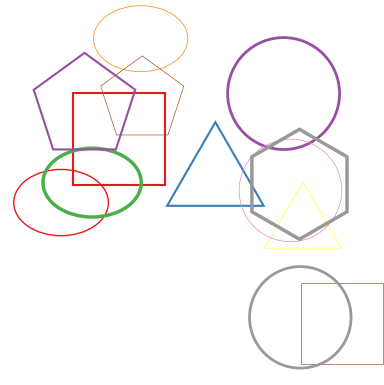[{"shape": "square", "thickness": 1.5, "radius": 0.6, "center": [0.31, 0.64]}, {"shape": "oval", "thickness": 1, "radius": 0.61, "center": [0.159, 0.474]}, {"shape": "triangle", "thickness": 1.5, "radius": 0.72, "center": [0.559, 0.538]}, {"shape": "oval", "thickness": 2.5, "radius": 0.64, "center": [0.239, 0.526]}, {"shape": "pentagon", "thickness": 1.5, "radius": 0.69, "center": [0.22, 0.724]}, {"shape": "circle", "thickness": 2, "radius": 0.73, "center": [0.737, 0.757]}, {"shape": "oval", "thickness": 0.5, "radius": 0.61, "center": [0.365, 0.899]}, {"shape": "triangle", "thickness": 0.5, "radius": 0.58, "center": [0.787, 0.413]}, {"shape": "square", "thickness": 0.5, "radius": 0.53, "center": [0.889, 0.16]}, {"shape": "pentagon", "thickness": 0.5, "radius": 0.57, "center": [0.37, 0.741]}, {"shape": "circle", "thickness": 0.5, "radius": 0.67, "center": [0.754, 0.505]}, {"shape": "hexagon", "thickness": 2.5, "radius": 0.71, "center": [0.778, 0.521]}, {"shape": "circle", "thickness": 2, "radius": 0.66, "center": [0.78, 0.176]}]